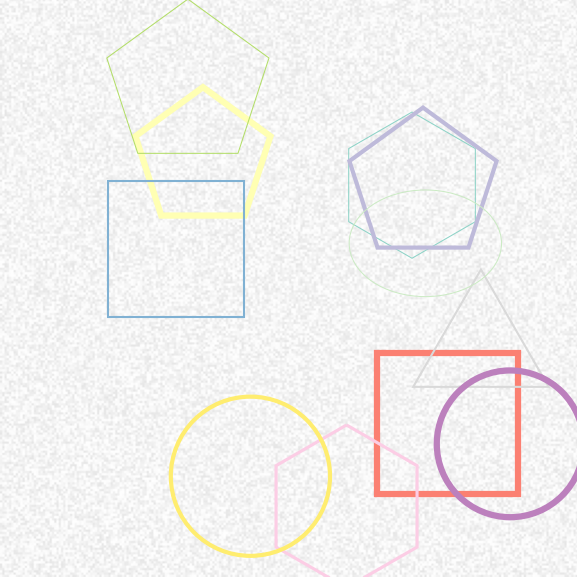[{"shape": "hexagon", "thickness": 0.5, "radius": 0.63, "center": [0.713, 0.679]}, {"shape": "pentagon", "thickness": 3, "radius": 0.61, "center": [0.351, 0.725]}, {"shape": "pentagon", "thickness": 2, "radius": 0.67, "center": [0.732, 0.679]}, {"shape": "square", "thickness": 3, "radius": 0.61, "center": [0.775, 0.266]}, {"shape": "square", "thickness": 1, "radius": 0.59, "center": [0.304, 0.568]}, {"shape": "pentagon", "thickness": 0.5, "radius": 0.74, "center": [0.325, 0.853]}, {"shape": "hexagon", "thickness": 1.5, "radius": 0.7, "center": [0.6, 0.122]}, {"shape": "triangle", "thickness": 1, "radius": 0.68, "center": [0.833, 0.397]}, {"shape": "circle", "thickness": 3, "radius": 0.64, "center": [0.883, 0.231]}, {"shape": "oval", "thickness": 0.5, "radius": 0.66, "center": [0.737, 0.578]}, {"shape": "circle", "thickness": 2, "radius": 0.69, "center": [0.434, 0.174]}]